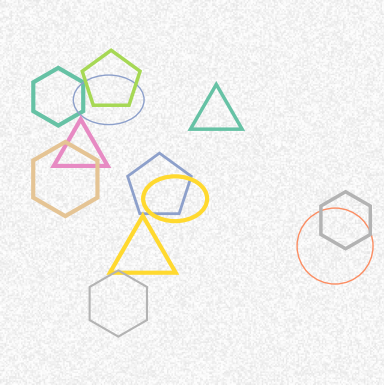[{"shape": "triangle", "thickness": 2.5, "radius": 0.39, "center": [0.562, 0.703]}, {"shape": "hexagon", "thickness": 3, "radius": 0.37, "center": [0.151, 0.749]}, {"shape": "circle", "thickness": 1, "radius": 0.49, "center": [0.87, 0.361]}, {"shape": "pentagon", "thickness": 2, "radius": 0.43, "center": [0.414, 0.515]}, {"shape": "oval", "thickness": 1, "radius": 0.46, "center": [0.282, 0.741]}, {"shape": "triangle", "thickness": 3, "radius": 0.4, "center": [0.21, 0.61]}, {"shape": "pentagon", "thickness": 2.5, "radius": 0.39, "center": [0.289, 0.791]}, {"shape": "oval", "thickness": 3, "radius": 0.42, "center": [0.455, 0.484]}, {"shape": "triangle", "thickness": 3, "radius": 0.49, "center": [0.371, 0.341]}, {"shape": "hexagon", "thickness": 3, "radius": 0.48, "center": [0.17, 0.535]}, {"shape": "hexagon", "thickness": 2.5, "radius": 0.37, "center": [0.898, 0.428]}, {"shape": "hexagon", "thickness": 1.5, "radius": 0.43, "center": [0.307, 0.212]}]